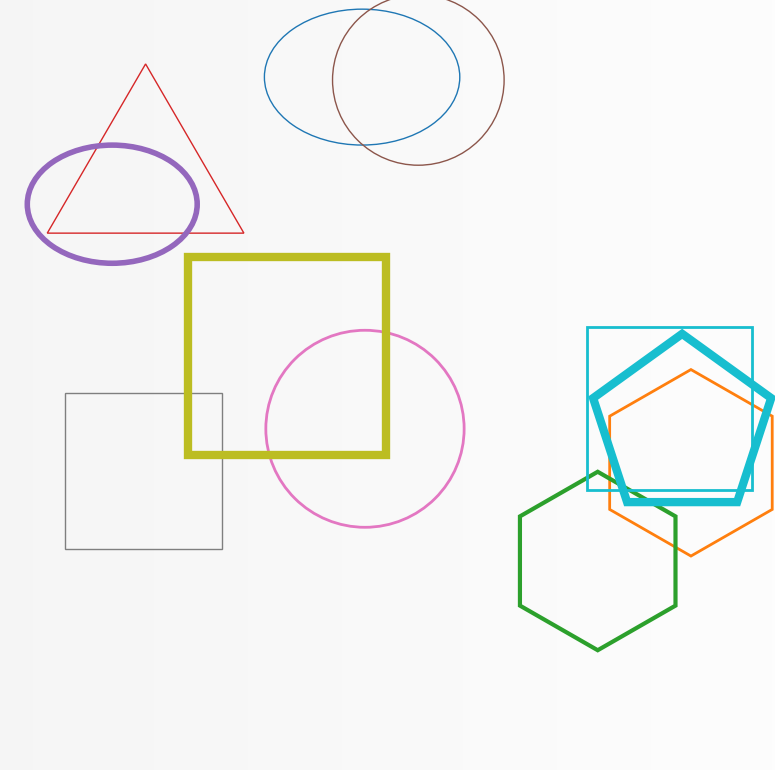[{"shape": "oval", "thickness": 0.5, "radius": 0.63, "center": [0.467, 0.9]}, {"shape": "hexagon", "thickness": 1, "radius": 0.61, "center": [0.892, 0.399]}, {"shape": "hexagon", "thickness": 1.5, "radius": 0.58, "center": [0.771, 0.271]}, {"shape": "triangle", "thickness": 0.5, "radius": 0.73, "center": [0.188, 0.77]}, {"shape": "oval", "thickness": 2, "radius": 0.55, "center": [0.145, 0.735]}, {"shape": "circle", "thickness": 0.5, "radius": 0.55, "center": [0.54, 0.896]}, {"shape": "circle", "thickness": 1, "radius": 0.64, "center": [0.471, 0.443]}, {"shape": "square", "thickness": 0.5, "radius": 0.51, "center": [0.185, 0.389]}, {"shape": "square", "thickness": 3, "radius": 0.64, "center": [0.37, 0.538]}, {"shape": "square", "thickness": 1, "radius": 0.53, "center": [0.864, 0.47]}, {"shape": "pentagon", "thickness": 3, "radius": 0.6, "center": [0.88, 0.446]}]